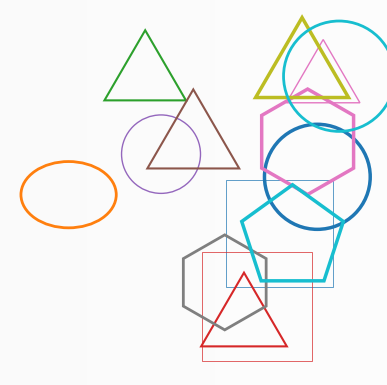[{"shape": "square", "thickness": 0.5, "radius": 0.69, "center": [0.722, 0.394]}, {"shape": "circle", "thickness": 2.5, "radius": 0.68, "center": [0.819, 0.541]}, {"shape": "oval", "thickness": 2, "radius": 0.61, "center": [0.177, 0.494]}, {"shape": "triangle", "thickness": 1.5, "radius": 0.61, "center": [0.375, 0.8]}, {"shape": "triangle", "thickness": 1.5, "radius": 0.64, "center": [0.63, 0.164]}, {"shape": "square", "thickness": 0.5, "radius": 0.71, "center": [0.663, 0.204]}, {"shape": "circle", "thickness": 1, "radius": 0.51, "center": [0.416, 0.6]}, {"shape": "triangle", "thickness": 1.5, "radius": 0.68, "center": [0.499, 0.631]}, {"shape": "hexagon", "thickness": 2.5, "radius": 0.68, "center": [0.794, 0.632]}, {"shape": "triangle", "thickness": 1, "radius": 0.55, "center": [0.834, 0.788]}, {"shape": "hexagon", "thickness": 2, "radius": 0.62, "center": [0.58, 0.267]}, {"shape": "triangle", "thickness": 2.5, "radius": 0.69, "center": [0.78, 0.816]}, {"shape": "circle", "thickness": 2, "radius": 0.72, "center": [0.875, 0.802]}, {"shape": "pentagon", "thickness": 2.5, "radius": 0.69, "center": [0.755, 0.382]}]